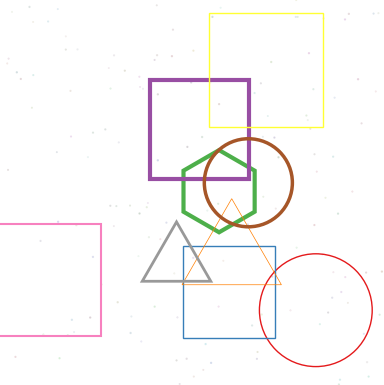[{"shape": "circle", "thickness": 1, "radius": 0.73, "center": [0.82, 0.194]}, {"shape": "square", "thickness": 1, "radius": 0.6, "center": [0.596, 0.242]}, {"shape": "hexagon", "thickness": 3, "radius": 0.53, "center": [0.569, 0.503]}, {"shape": "square", "thickness": 3, "radius": 0.64, "center": [0.518, 0.663]}, {"shape": "triangle", "thickness": 0.5, "radius": 0.75, "center": [0.602, 0.335]}, {"shape": "square", "thickness": 1, "radius": 0.74, "center": [0.69, 0.817]}, {"shape": "circle", "thickness": 2.5, "radius": 0.57, "center": [0.645, 0.525]}, {"shape": "square", "thickness": 1.5, "radius": 0.73, "center": [0.117, 0.272]}, {"shape": "triangle", "thickness": 2, "radius": 0.51, "center": [0.459, 0.321]}]